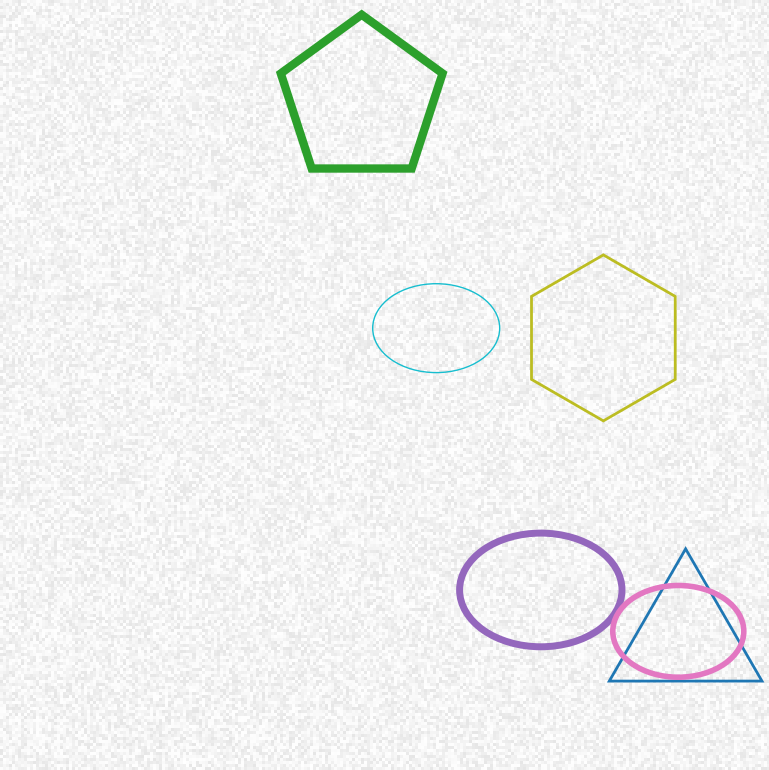[{"shape": "triangle", "thickness": 1, "radius": 0.57, "center": [0.89, 0.173]}, {"shape": "pentagon", "thickness": 3, "radius": 0.55, "center": [0.47, 0.871]}, {"shape": "oval", "thickness": 2.5, "radius": 0.53, "center": [0.702, 0.234]}, {"shape": "oval", "thickness": 2, "radius": 0.43, "center": [0.881, 0.18]}, {"shape": "hexagon", "thickness": 1, "radius": 0.54, "center": [0.784, 0.561]}, {"shape": "oval", "thickness": 0.5, "radius": 0.41, "center": [0.566, 0.574]}]